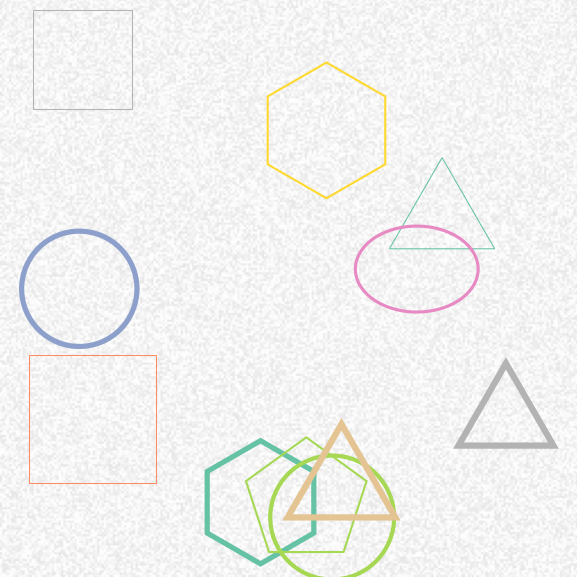[{"shape": "triangle", "thickness": 0.5, "radius": 0.53, "center": [0.765, 0.621]}, {"shape": "hexagon", "thickness": 2.5, "radius": 0.53, "center": [0.451, 0.129]}, {"shape": "square", "thickness": 0.5, "radius": 0.55, "center": [0.161, 0.273]}, {"shape": "circle", "thickness": 2.5, "radius": 0.5, "center": [0.137, 0.499]}, {"shape": "oval", "thickness": 1.5, "radius": 0.53, "center": [0.722, 0.533]}, {"shape": "pentagon", "thickness": 1, "radius": 0.55, "center": [0.53, 0.132]}, {"shape": "circle", "thickness": 2, "radius": 0.54, "center": [0.575, 0.103]}, {"shape": "hexagon", "thickness": 1, "radius": 0.59, "center": [0.565, 0.773]}, {"shape": "triangle", "thickness": 3, "radius": 0.54, "center": [0.591, 0.157]}, {"shape": "triangle", "thickness": 3, "radius": 0.47, "center": [0.876, 0.275]}, {"shape": "square", "thickness": 0.5, "radius": 0.43, "center": [0.143, 0.896]}]